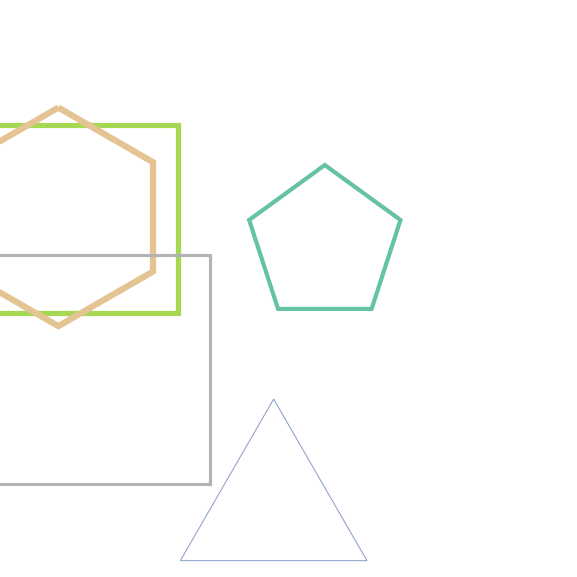[{"shape": "pentagon", "thickness": 2, "radius": 0.69, "center": [0.562, 0.576]}, {"shape": "triangle", "thickness": 0.5, "radius": 0.93, "center": [0.474, 0.122]}, {"shape": "square", "thickness": 2.5, "radius": 0.81, "center": [0.145, 0.62]}, {"shape": "hexagon", "thickness": 3, "radius": 0.95, "center": [0.101, 0.624]}, {"shape": "square", "thickness": 1.5, "radius": 0.99, "center": [0.166, 0.359]}]